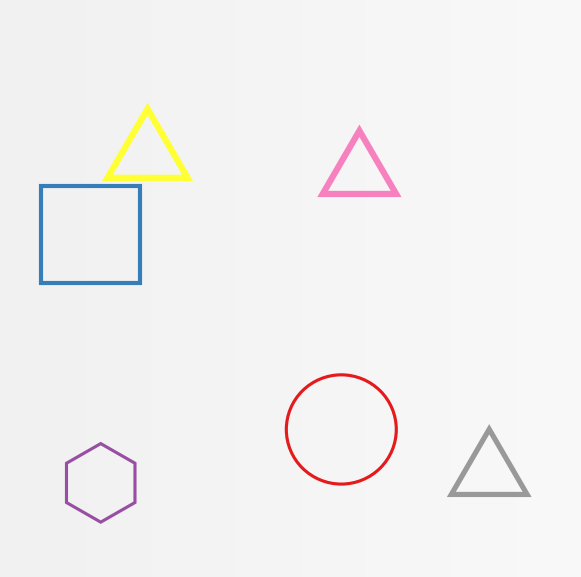[{"shape": "circle", "thickness": 1.5, "radius": 0.47, "center": [0.587, 0.255]}, {"shape": "square", "thickness": 2, "radius": 0.42, "center": [0.156, 0.593]}, {"shape": "hexagon", "thickness": 1.5, "radius": 0.34, "center": [0.173, 0.163]}, {"shape": "triangle", "thickness": 3, "radius": 0.4, "center": [0.254, 0.731]}, {"shape": "triangle", "thickness": 3, "radius": 0.36, "center": [0.618, 0.7]}, {"shape": "triangle", "thickness": 2.5, "radius": 0.38, "center": [0.842, 0.181]}]